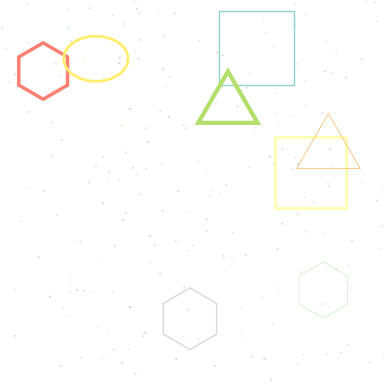[{"shape": "square", "thickness": 1, "radius": 0.48, "center": [0.666, 0.875]}, {"shape": "square", "thickness": 2, "radius": 0.46, "center": [0.806, 0.551]}, {"shape": "hexagon", "thickness": 2.5, "radius": 0.37, "center": [0.112, 0.815]}, {"shape": "triangle", "thickness": 0.5, "radius": 0.48, "center": [0.853, 0.61]}, {"shape": "triangle", "thickness": 3, "radius": 0.44, "center": [0.592, 0.726]}, {"shape": "hexagon", "thickness": 1, "radius": 0.4, "center": [0.493, 0.172]}, {"shape": "hexagon", "thickness": 0.5, "radius": 0.37, "center": [0.84, 0.247]}, {"shape": "oval", "thickness": 2, "radius": 0.42, "center": [0.249, 0.847]}]